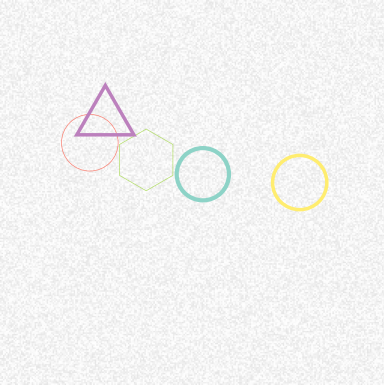[{"shape": "circle", "thickness": 3, "radius": 0.34, "center": [0.527, 0.547]}, {"shape": "circle", "thickness": 0.5, "radius": 0.37, "center": [0.233, 0.629]}, {"shape": "hexagon", "thickness": 0.5, "radius": 0.4, "center": [0.38, 0.585]}, {"shape": "triangle", "thickness": 2.5, "radius": 0.43, "center": [0.274, 0.693]}, {"shape": "circle", "thickness": 2.5, "radius": 0.35, "center": [0.778, 0.526]}]